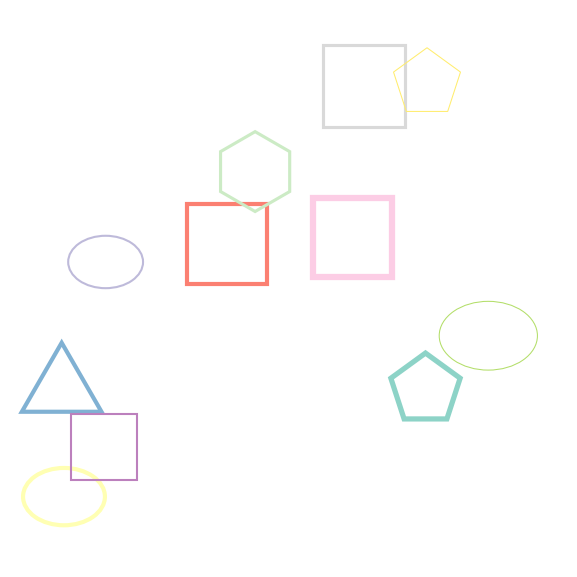[{"shape": "pentagon", "thickness": 2.5, "radius": 0.32, "center": [0.737, 0.325]}, {"shape": "oval", "thickness": 2, "radius": 0.35, "center": [0.111, 0.139]}, {"shape": "oval", "thickness": 1, "radius": 0.32, "center": [0.183, 0.545]}, {"shape": "square", "thickness": 2, "radius": 0.35, "center": [0.393, 0.577]}, {"shape": "triangle", "thickness": 2, "radius": 0.4, "center": [0.107, 0.326]}, {"shape": "oval", "thickness": 0.5, "radius": 0.43, "center": [0.846, 0.418]}, {"shape": "square", "thickness": 3, "radius": 0.34, "center": [0.611, 0.587]}, {"shape": "square", "thickness": 1.5, "radius": 0.35, "center": [0.63, 0.85]}, {"shape": "square", "thickness": 1, "radius": 0.29, "center": [0.18, 0.225]}, {"shape": "hexagon", "thickness": 1.5, "radius": 0.35, "center": [0.442, 0.702]}, {"shape": "pentagon", "thickness": 0.5, "radius": 0.3, "center": [0.739, 0.855]}]